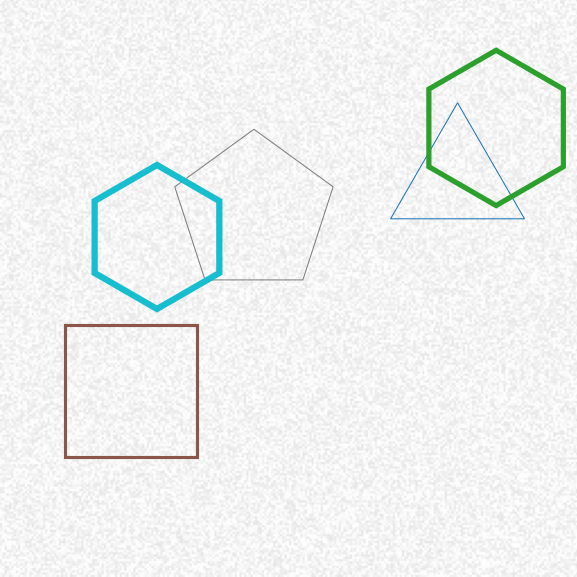[{"shape": "triangle", "thickness": 0.5, "radius": 0.67, "center": [0.792, 0.687]}, {"shape": "hexagon", "thickness": 2.5, "radius": 0.67, "center": [0.859, 0.778]}, {"shape": "square", "thickness": 1.5, "radius": 0.57, "center": [0.226, 0.323]}, {"shape": "pentagon", "thickness": 0.5, "radius": 0.72, "center": [0.44, 0.631]}, {"shape": "hexagon", "thickness": 3, "radius": 0.62, "center": [0.272, 0.589]}]